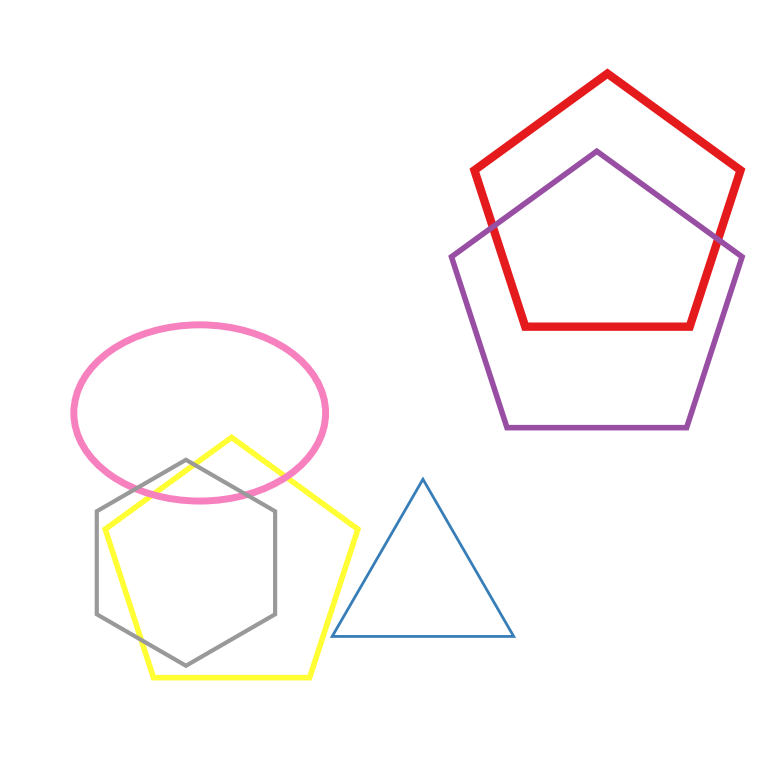[{"shape": "pentagon", "thickness": 3, "radius": 0.91, "center": [0.789, 0.723]}, {"shape": "triangle", "thickness": 1, "radius": 0.68, "center": [0.549, 0.242]}, {"shape": "pentagon", "thickness": 2, "radius": 0.99, "center": [0.775, 0.605]}, {"shape": "pentagon", "thickness": 2, "radius": 0.86, "center": [0.301, 0.259]}, {"shape": "oval", "thickness": 2.5, "radius": 0.82, "center": [0.259, 0.464]}, {"shape": "hexagon", "thickness": 1.5, "radius": 0.67, "center": [0.241, 0.269]}]